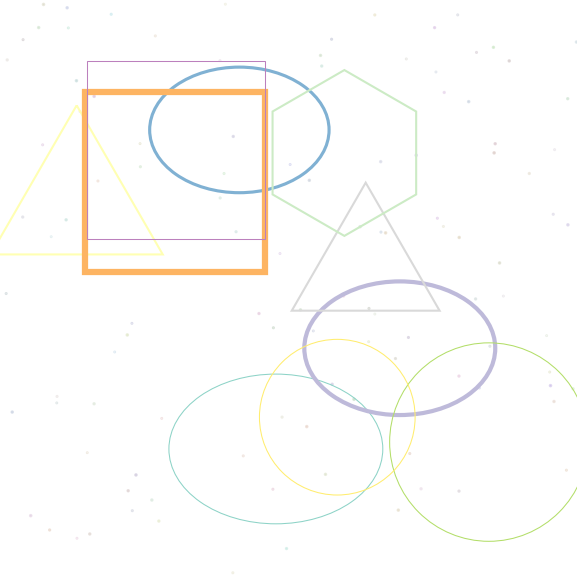[{"shape": "oval", "thickness": 0.5, "radius": 0.93, "center": [0.478, 0.222]}, {"shape": "triangle", "thickness": 1, "radius": 0.86, "center": [0.133, 0.645]}, {"shape": "oval", "thickness": 2, "radius": 0.83, "center": [0.692, 0.396]}, {"shape": "oval", "thickness": 1.5, "radius": 0.78, "center": [0.414, 0.774]}, {"shape": "square", "thickness": 3, "radius": 0.78, "center": [0.303, 0.684]}, {"shape": "circle", "thickness": 0.5, "radius": 0.86, "center": [0.847, 0.234]}, {"shape": "triangle", "thickness": 1, "radius": 0.74, "center": [0.633, 0.535]}, {"shape": "square", "thickness": 0.5, "radius": 0.77, "center": [0.305, 0.739]}, {"shape": "hexagon", "thickness": 1, "radius": 0.72, "center": [0.596, 0.734]}, {"shape": "circle", "thickness": 0.5, "radius": 0.67, "center": [0.584, 0.277]}]